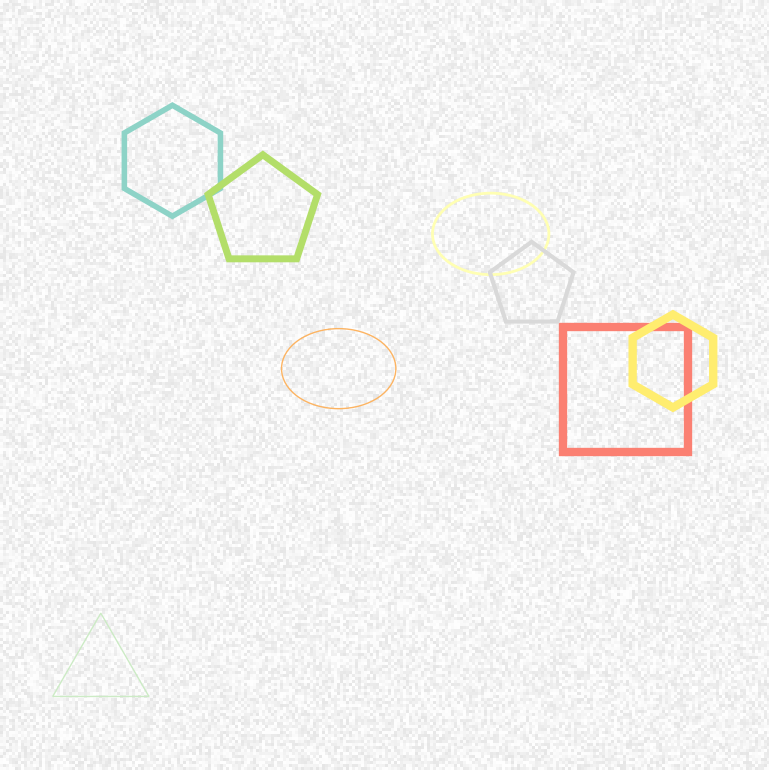[{"shape": "hexagon", "thickness": 2, "radius": 0.36, "center": [0.224, 0.791]}, {"shape": "oval", "thickness": 1, "radius": 0.38, "center": [0.637, 0.696]}, {"shape": "square", "thickness": 3, "radius": 0.41, "center": [0.812, 0.494]}, {"shape": "oval", "thickness": 0.5, "radius": 0.37, "center": [0.44, 0.521]}, {"shape": "pentagon", "thickness": 2.5, "radius": 0.37, "center": [0.341, 0.724]}, {"shape": "pentagon", "thickness": 1.5, "radius": 0.29, "center": [0.691, 0.629]}, {"shape": "triangle", "thickness": 0.5, "radius": 0.36, "center": [0.131, 0.132]}, {"shape": "hexagon", "thickness": 3, "radius": 0.3, "center": [0.874, 0.531]}]